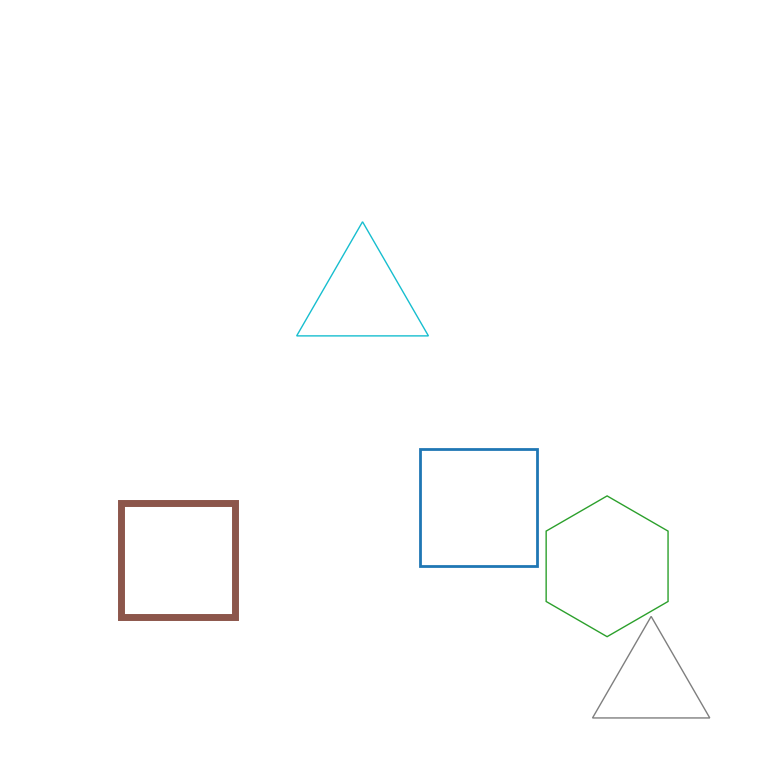[{"shape": "square", "thickness": 1, "radius": 0.38, "center": [0.622, 0.341]}, {"shape": "hexagon", "thickness": 0.5, "radius": 0.46, "center": [0.788, 0.265]}, {"shape": "square", "thickness": 2.5, "radius": 0.37, "center": [0.231, 0.273]}, {"shape": "triangle", "thickness": 0.5, "radius": 0.44, "center": [0.846, 0.112]}, {"shape": "triangle", "thickness": 0.5, "radius": 0.49, "center": [0.471, 0.613]}]